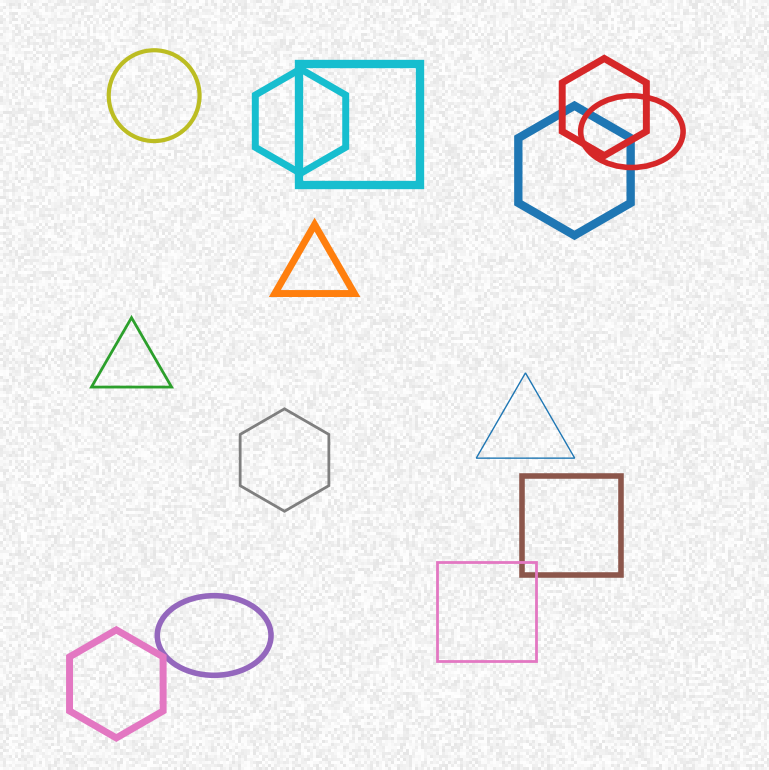[{"shape": "triangle", "thickness": 0.5, "radius": 0.37, "center": [0.682, 0.442]}, {"shape": "hexagon", "thickness": 3, "radius": 0.42, "center": [0.746, 0.779]}, {"shape": "triangle", "thickness": 2.5, "radius": 0.3, "center": [0.409, 0.649]}, {"shape": "triangle", "thickness": 1, "radius": 0.3, "center": [0.171, 0.527]}, {"shape": "hexagon", "thickness": 2.5, "radius": 0.32, "center": [0.785, 0.861]}, {"shape": "oval", "thickness": 2, "radius": 0.33, "center": [0.821, 0.829]}, {"shape": "oval", "thickness": 2, "radius": 0.37, "center": [0.278, 0.175]}, {"shape": "square", "thickness": 2, "radius": 0.32, "center": [0.742, 0.318]}, {"shape": "square", "thickness": 1, "radius": 0.32, "center": [0.632, 0.206]}, {"shape": "hexagon", "thickness": 2.5, "radius": 0.35, "center": [0.151, 0.112]}, {"shape": "hexagon", "thickness": 1, "radius": 0.33, "center": [0.369, 0.403]}, {"shape": "circle", "thickness": 1.5, "radius": 0.29, "center": [0.2, 0.876]}, {"shape": "hexagon", "thickness": 2.5, "radius": 0.34, "center": [0.39, 0.843]}, {"shape": "square", "thickness": 3, "radius": 0.39, "center": [0.467, 0.838]}]